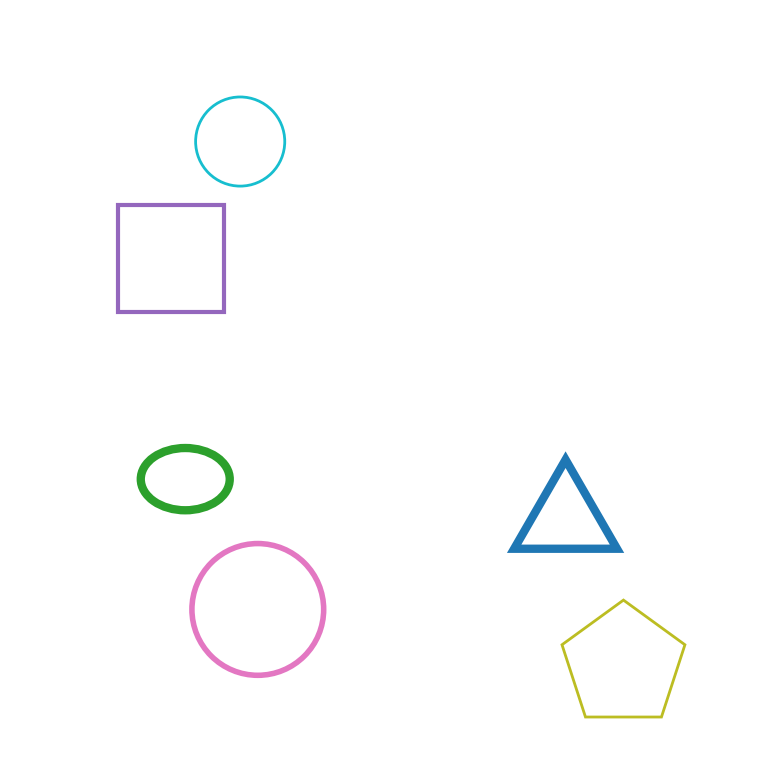[{"shape": "triangle", "thickness": 3, "radius": 0.39, "center": [0.735, 0.326]}, {"shape": "oval", "thickness": 3, "radius": 0.29, "center": [0.241, 0.378]}, {"shape": "square", "thickness": 1.5, "radius": 0.35, "center": [0.222, 0.665]}, {"shape": "circle", "thickness": 2, "radius": 0.43, "center": [0.335, 0.209]}, {"shape": "pentagon", "thickness": 1, "radius": 0.42, "center": [0.81, 0.137]}, {"shape": "circle", "thickness": 1, "radius": 0.29, "center": [0.312, 0.816]}]